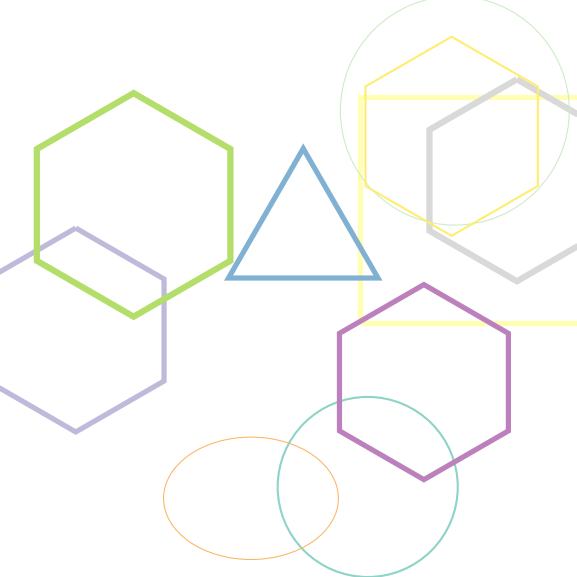[{"shape": "circle", "thickness": 1, "radius": 0.78, "center": [0.637, 0.156]}, {"shape": "square", "thickness": 2.5, "radius": 0.98, "center": [0.819, 0.635]}, {"shape": "hexagon", "thickness": 2.5, "radius": 0.88, "center": [0.131, 0.428]}, {"shape": "triangle", "thickness": 2.5, "radius": 0.75, "center": [0.525, 0.592]}, {"shape": "oval", "thickness": 0.5, "radius": 0.76, "center": [0.435, 0.136]}, {"shape": "hexagon", "thickness": 3, "radius": 0.97, "center": [0.231, 0.644]}, {"shape": "hexagon", "thickness": 3, "radius": 0.87, "center": [0.895, 0.687]}, {"shape": "hexagon", "thickness": 2.5, "radius": 0.84, "center": [0.734, 0.337]}, {"shape": "circle", "thickness": 0.5, "radius": 0.99, "center": [0.788, 0.808]}, {"shape": "hexagon", "thickness": 1, "radius": 0.86, "center": [0.782, 0.763]}]